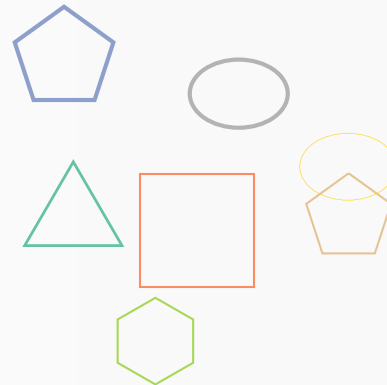[{"shape": "triangle", "thickness": 2, "radius": 0.73, "center": [0.189, 0.435]}, {"shape": "square", "thickness": 1.5, "radius": 0.74, "center": [0.508, 0.401]}, {"shape": "pentagon", "thickness": 3, "radius": 0.67, "center": [0.165, 0.849]}, {"shape": "hexagon", "thickness": 1.5, "radius": 0.56, "center": [0.401, 0.114]}, {"shape": "oval", "thickness": 0.5, "radius": 0.62, "center": [0.898, 0.567]}, {"shape": "pentagon", "thickness": 1.5, "radius": 0.58, "center": [0.9, 0.435]}, {"shape": "oval", "thickness": 3, "radius": 0.63, "center": [0.616, 0.757]}]